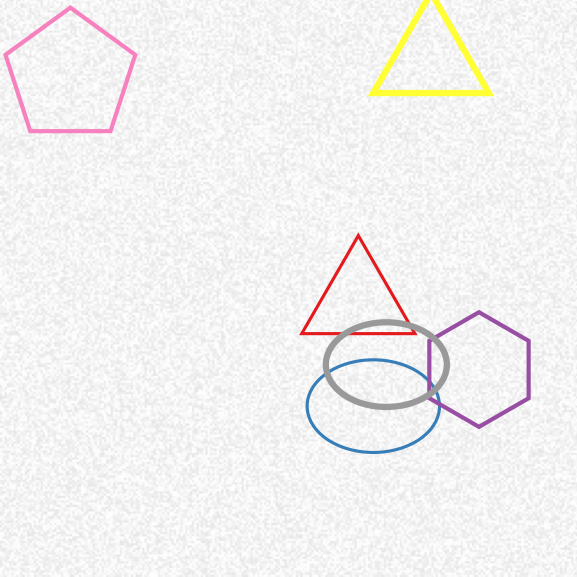[{"shape": "triangle", "thickness": 1.5, "radius": 0.57, "center": [0.62, 0.478]}, {"shape": "oval", "thickness": 1.5, "radius": 0.57, "center": [0.646, 0.296]}, {"shape": "hexagon", "thickness": 2, "radius": 0.5, "center": [0.829, 0.359]}, {"shape": "triangle", "thickness": 3, "radius": 0.58, "center": [0.746, 0.896]}, {"shape": "pentagon", "thickness": 2, "radius": 0.59, "center": [0.122, 0.868]}, {"shape": "oval", "thickness": 3, "radius": 0.52, "center": [0.669, 0.368]}]